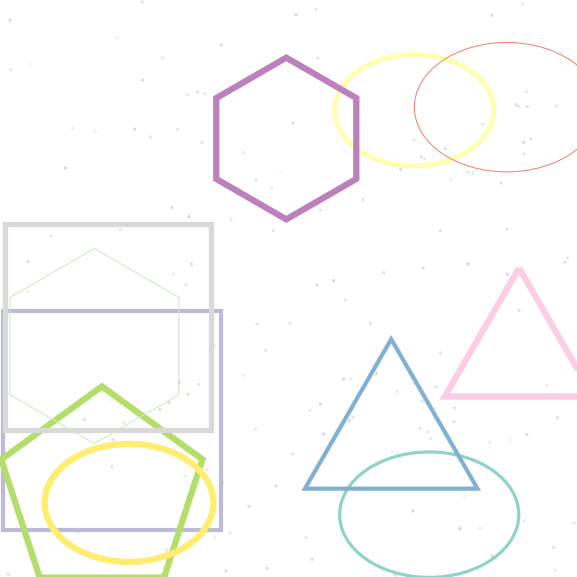[{"shape": "oval", "thickness": 1.5, "radius": 0.78, "center": [0.743, 0.108]}, {"shape": "oval", "thickness": 2.5, "radius": 0.69, "center": [0.717, 0.808]}, {"shape": "square", "thickness": 2, "radius": 0.95, "center": [0.194, 0.271]}, {"shape": "oval", "thickness": 0.5, "radius": 0.8, "center": [0.878, 0.814]}, {"shape": "triangle", "thickness": 2, "radius": 0.86, "center": [0.677, 0.239]}, {"shape": "pentagon", "thickness": 3, "radius": 0.92, "center": [0.176, 0.147]}, {"shape": "triangle", "thickness": 3, "radius": 0.74, "center": [0.899, 0.387]}, {"shape": "square", "thickness": 2.5, "radius": 0.89, "center": [0.188, 0.433]}, {"shape": "hexagon", "thickness": 3, "radius": 0.7, "center": [0.496, 0.759]}, {"shape": "hexagon", "thickness": 0.5, "radius": 0.84, "center": [0.163, 0.4]}, {"shape": "oval", "thickness": 3, "radius": 0.73, "center": [0.223, 0.128]}]